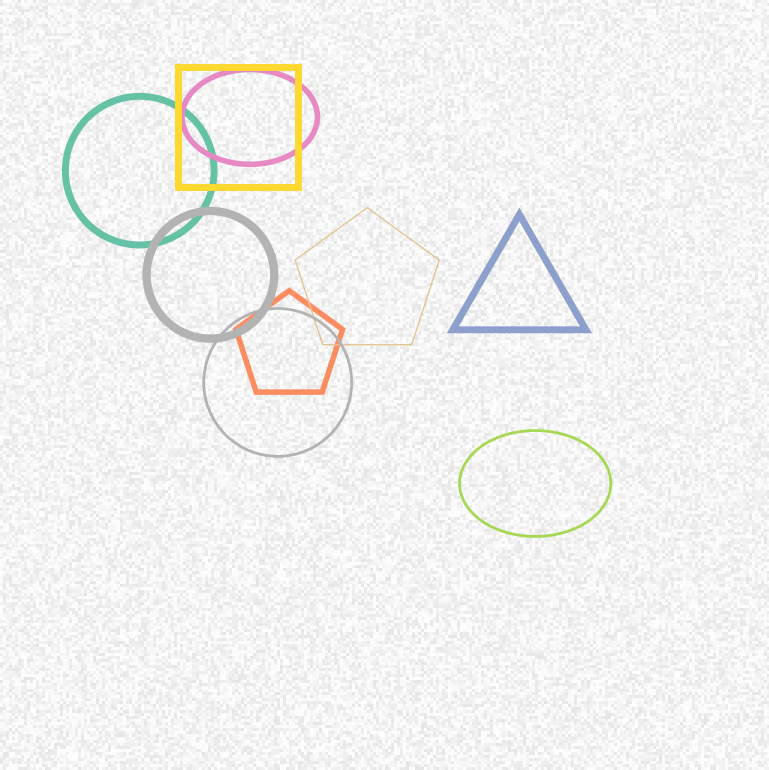[{"shape": "circle", "thickness": 2.5, "radius": 0.48, "center": [0.181, 0.778]}, {"shape": "pentagon", "thickness": 2, "radius": 0.36, "center": [0.376, 0.55]}, {"shape": "triangle", "thickness": 2.5, "radius": 0.5, "center": [0.675, 0.622]}, {"shape": "oval", "thickness": 2, "radius": 0.44, "center": [0.324, 0.848]}, {"shape": "oval", "thickness": 1, "radius": 0.49, "center": [0.695, 0.372]}, {"shape": "square", "thickness": 2.5, "radius": 0.39, "center": [0.309, 0.835]}, {"shape": "pentagon", "thickness": 0.5, "radius": 0.49, "center": [0.477, 0.632]}, {"shape": "circle", "thickness": 1, "radius": 0.48, "center": [0.361, 0.503]}, {"shape": "circle", "thickness": 3, "radius": 0.41, "center": [0.273, 0.643]}]